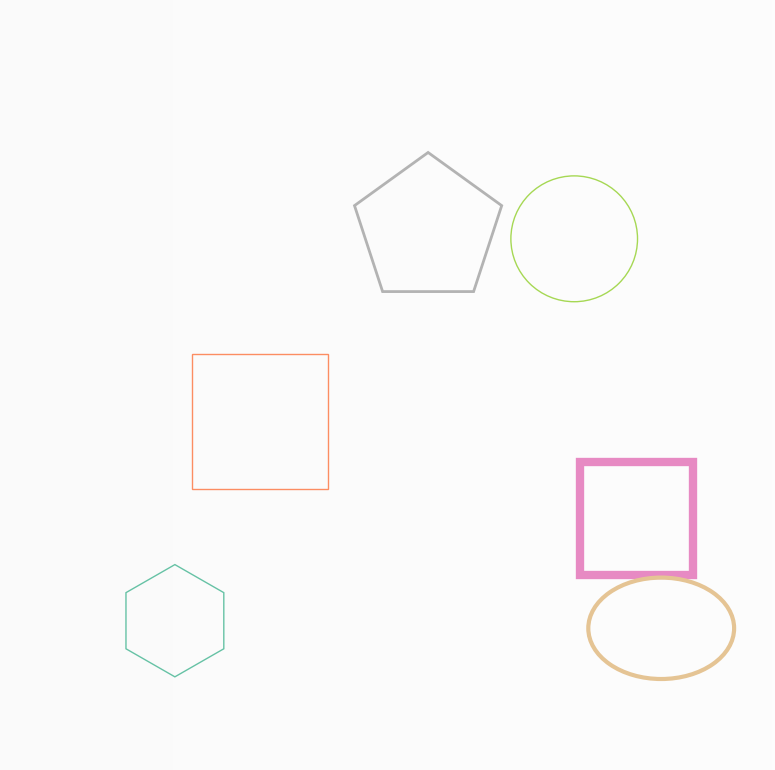[{"shape": "hexagon", "thickness": 0.5, "radius": 0.36, "center": [0.226, 0.194]}, {"shape": "square", "thickness": 0.5, "radius": 0.44, "center": [0.335, 0.452]}, {"shape": "square", "thickness": 3, "radius": 0.37, "center": [0.821, 0.326]}, {"shape": "circle", "thickness": 0.5, "radius": 0.41, "center": [0.741, 0.69]}, {"shape": "oval", "thickness": 1.5, "radius": 0.47, "center": [0.853, 0.184]}, {"shape": "pentagon", "thickness": 1, "radius": 0.5, "center": [0.552, 0.702]}]